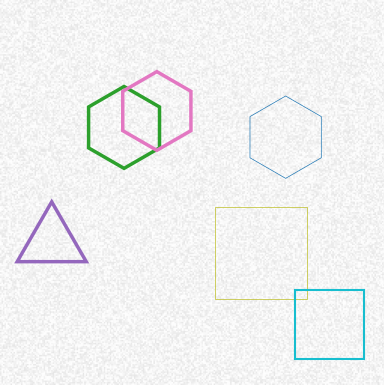[{"shape": "hexagon", "thickness": 0.5, "radius": 0.53, "center": [0.742, 0.644]}, {"shape": "hexagon", "thickness": 2.5, "radius": 0.53, "center": [0.322, 0.669]}, {"shape": "triangle", "thickness": 2.5, "radius": 0.52, "center": [0.134, 0.372]}, {"shape": "hexagon", "thickness": 2.5, "radius": 0.51, "center": [0.407, 0.712]}, {"shape": "square", "thickness": 0.5, "radius": 0.6, "center": [0.678, 0.343]}, {"shape": "square", "thickness": 1.5, "radius": 0.45, "center": [0.856, 0.156]}]